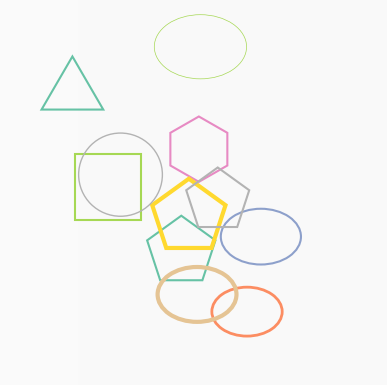[{"shape": "triangle", "thickness": 1.5, "radius": 0.46, "center": [0.187, 0.761]}, {"shape": "pentagon", "thickness": 1.5, "radius": 0.46, "center": [0.468, 0.347]}, {"shape": "oval", "thickness": 2, "radius": 0.45, "center": [0.637, 0.191]}, {"shape": "oval", "thickness": 1.5, "radius": 0.52, "center": [0.673, 0.385]}, {"shape": "hexagon", "thickness": 1.5, "radius": 0.42, "center": [0.513, 0.613]}, {"shape": "square", "thickness": 1.5, "radius": 0.42, "center": [0.279, 0.514]}, {"shape": "oval", "thickness": 0.5, "radius": 0.6, "center": [0.517, 0.879]}, {"shape": "pentagon", "thickness": 3, "radius": 0.5, "center": [0.487, 0.436]}, {"shape": "oval", "thickness": 3, "radius": 0.51, "center": [0.508, 0.235]}, {"shape": "circle", "thickness": 1, "radius": 0.54, "center": [0.311, 0.546]}, {"shape": "pentagon", "thickness": 1.5, "radius": 0.43, "center": [0.562, 0.479]}]